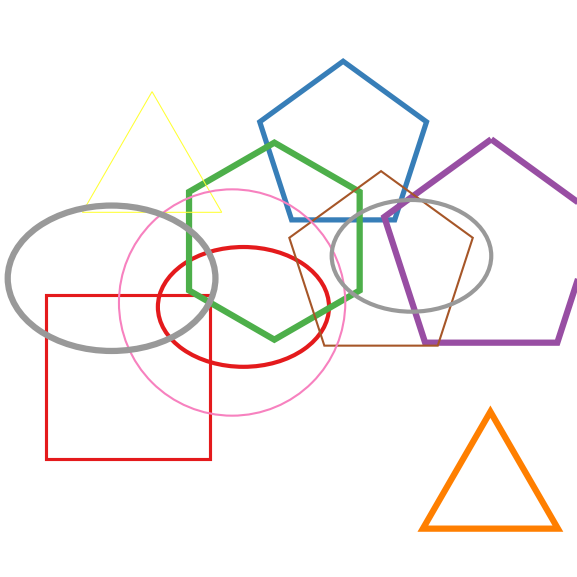[{"shape": "oval", "thickness": 2, "radius": 0.74, "center": [0.422, 0.468]}, {"shape": "square", "thickness": 1.5, "radius": 0.71, "center": [0.222, 0.346]}, {"shape": "pentagon", "thickness": 2.5, "radius": 0.76, "center": [0.594, 0.741]}, {"shape": "hexagon", "thickness": 3, "radius": 0.85, "center": [0.475, 0.582]}, {"shape": "pentagon", "thickness": 3, "radius": 0.97, "center": [0.851, 0.563]}, {"shape": "triangle", "thickness": 3, "radius": 0.67, "center": [0.849, 0.151]}, {"shape": "triangle", "thickness": 0.5, "radius": 0.7, "center": [0.263, 0.701]}, {"shape": "pentagon", "thickness": 1, "radius": 0.84, "center": [0.66, 0.536]}, {"shape": "circle", "thickness": 1, "radius": 0.98, "center": [0.402, 0.475]}, {"shape": "oval", "thickness": 3, "radius": 0.9, "center": [0.193, 0.517]}, {"shape": "oval", "thickness": 2, "radius": 0.69, "center": [0.712, 0.556]}]